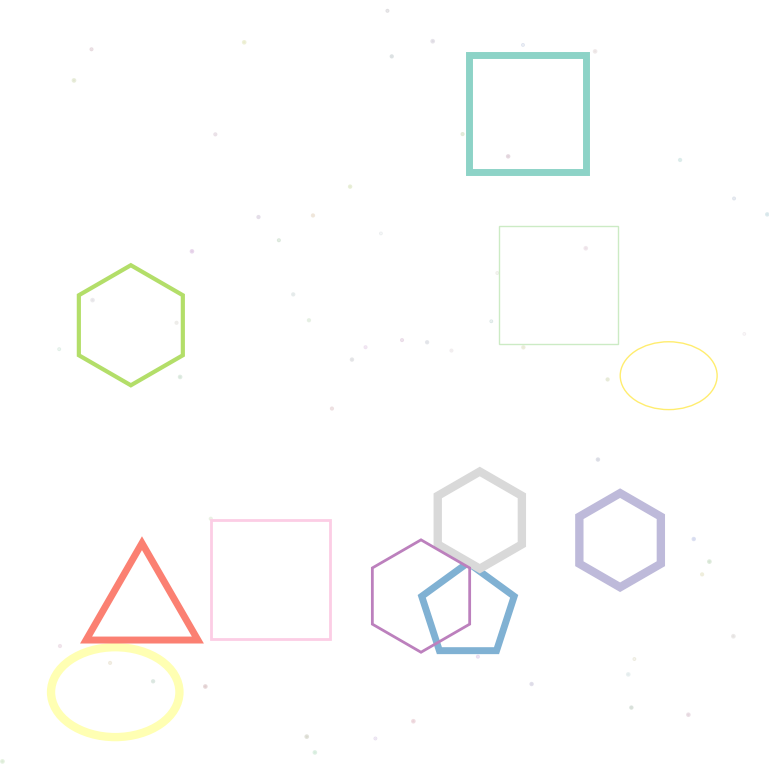[{"shape": "square", "thickness": 2.5, "radius": 0.38, "center": [0.685, 0.853]}, {"shape": "oval", "thickness": 3, "radius": 0.42, "center": [0.15, 0.101]}, {"shape": "hexagon", "thickness": 3, "radius": 0.31, "center": [0.805, 0.298]}, {"shape": "triangle", "thickness": 2.5, "radius": 0.42, "center": [0.184, 0.211]}, {"shape": "pentagon", "thickness": 2.5, "radius": 0.32, "center": [0.608, 0.206]}, {"shape": "hexagon", "thickness": 1.5, "radius": 0.39, "center": [0.17, 0.578]}, {"shape": "square", "thickness": 1, "radius": 0.38, "center": [0.351, 0.248]}, {"shape": "hexagon", "thickness": 3, "radius": 0.32, "center": [0.623, 0.325]}, {"shape": "hexagon", "thickness": 1, "radius": 0.36, "center": [0.547, 0.226]}, {"shape": "square", "thickness": 0.5, "radius": 0.38, "center": [0.726, 0.63]}, {"shape": "oval", "thickness": 0.5, "radius": 0.31, "center": [0.868, 0.512]}]